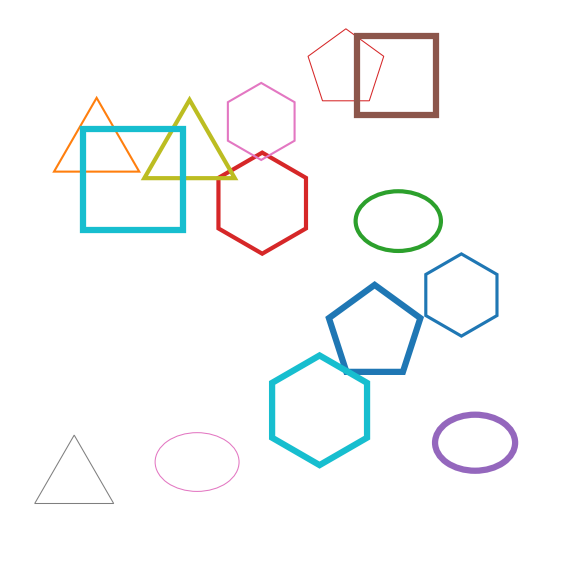[{"shape": "pentagon", "thickness": 3, "radius": 0.42, "center": [0.649, 0.423]}, {"shape": "hexagon", "thickness": 1.5, "radius": 0.36, "center": [0.799, 0.488]}, {"shape": "triangle", "thickness": 1, "radius": 0.43, "center": [0.167, 0.745]}, {"shape": "oval", "thickness": 2, "radius": 0.37, "center": [0.69, 0.616]}, {"shape": "hexagon", "thickness": 2, "radius": 0.44, "center": [0.454, 0.647]}, {"shape": "pentagon", "thickness": 0.5, "radius": 0.34, "center": [0.599, 0.88]}, {"shape": "oval", "thickness": 3, "radius": 0.35, "center": [0.823, 0.233]}, {"shape": "square", "thickness": 3, "radius": 0.34, "center": [0.686, 0.868]}, {"shape": "hexagon", "thickness": 1, "radius": 0.33, "center": [0.452, 0.789]}, {"shape": "oval", "thickness": 0.5, "radius": 0.36, "center": [0.341, 0.199]}, {"shape": "triangle", "thickness": 0.5, "radius": 0.39, "center": [0.128, 0.167]}, {"shape": "triangle", "thickness": 2, "radius": 0.45, "center": [0.328, 0.736]}, {"shape": "square", "thickness": 3, "radius": 0.44, "center": [0.23, 0.688]}, {"shape": "hexagon", "thickness": 3, "radius": 0.47, "center": [0.553, 0.289]}]